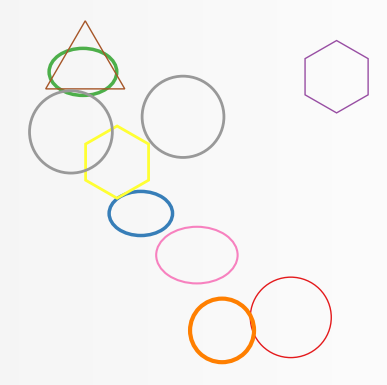[{"shape": "circle", "thickness": 1, "radius": 0.52, "center": [0.75, 0.176]}, {"shape": "oval", "thickness": 2.5, "radius": 0.41, "center": [0.363, 0.446]}, {"shape": "oval", "thickness": 2.5, "radius": 0.44, "center": [0.214, 0.813]}, {"shape": "hexagon", "thickness": 1, "radius": 0.47, "center": [0.869, 0.801]}, {"shape": "circle", "thickness": 3, "radius": 0.41, "center": [0.573, 0.142]}, {"shape": "hexagon", "thickness": 2, "radius": 0.47, "center": [0.302, 0.579]}, {"shape": "triangle", "thickness": 1, "radius": 0.59, "center": [0.22, 0.828]}, {"shape": "oval", "thickness": 1.5, "radius": 0.53, "center": [0.508, 0.337]}, {"shape": "circle", "thickness": 2, "radius": 0.53, "center": [0.183, 0.657]}, {"shape": "circle", "thickness": 2, "radius": 0.53, "center": [0.472, 0.697]}]